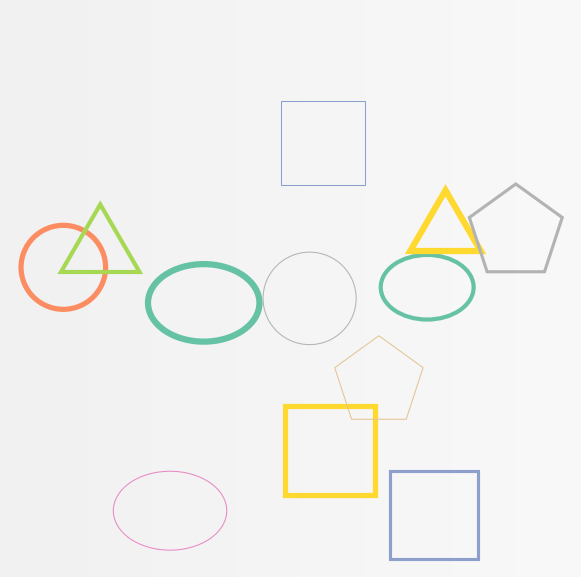[{"shape": "oval", "thickness": 2, "radius": 0.4, "center": [0.735, 0.502]}, {"shape": "oval", "thickness": 3, "radius": 0.48, "center": [0.35, 0.475]}, {"shape": "circle", "thickness": 2.5, "radius": 0.36, "center": [0.109, 0.536]}, {"shape": "square", "thickness": 0.5, "radius": 0.36, "center": [0.555, 0.751]}, {"shape": "square", "thickness": 1.5, "radius": 0.38, "center": [0.746, 0.107]}, {"shape": "oval", "thickness": 0.5, "radius": 0.49, "center": [0.293, 0.115]}, {"shape": "triangle", "thickness": 2, "radius": 0.39, "center": [0.172, 0.567]}, {"shape": "triangle", "thickness": 3, "radius": 0.35, "center": [0.766, 0.6]}, {"shape": "square", "thickness": 2.5, "radius": 0.39, "center": [0.568, 0.22]}, {"shape": "pentagon", "thickness": 0.5, "radius": 0.4, "center": [0.652, 0.338]}, {"shape": "circle", "thickness": 0.5, "radius": 0.4, "center": [0.533, 0.482]}, {"shape": "pentagon", "thickness": 1.5, "radius": 0.42, "center": [0.887, 0.597]}]